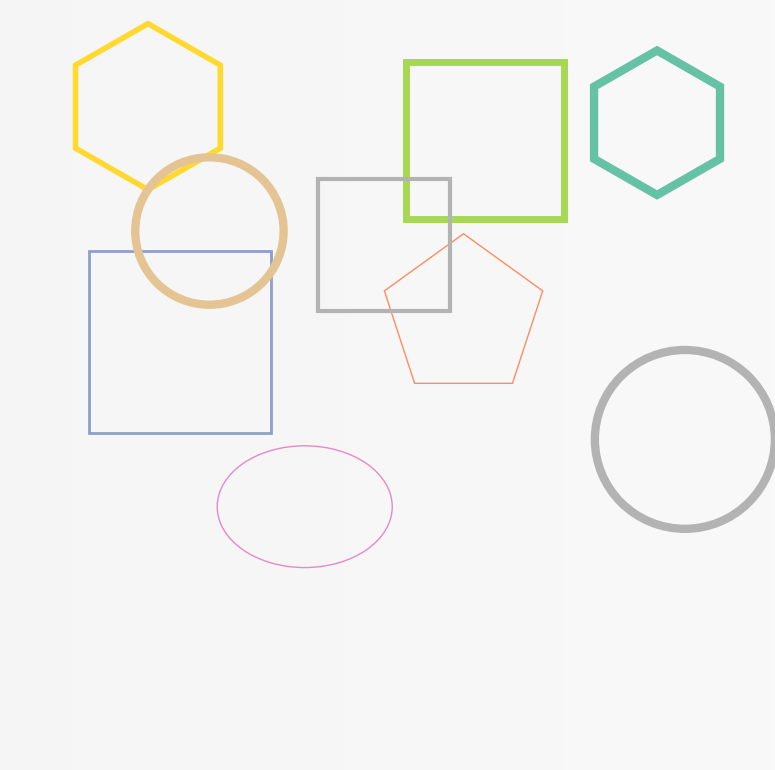[{"shape": "hexagon", "thickness": 3, "radius": 0.47, "center": [0.848, 0.841]}, {"shape": "pentagon", "thickness": 0.5, "radius": 0.54, "center": [0.598, 0.589]}, {"shape": "square", "thickness": 1, "radius": 0.59, "center": [0.233, 0.556]}, {"shape": "oval", "thickness": 0.5, "radius": 0.56, "center": [0.393, 0.342]}, {"shape": "square", "thickness": 2.5, "radius": 0.51, "center": [0.626, 0.818]}, {"shape": "hexagon", "thickness": 2, "radius": 0.54, "center": [0.191, 0.861]}, {"shape": "circle", "thickness": 3, "radius": 0.48, "center": [0.27, 0.7]}, {"shape": "square", "thickness": 1.5, "radius": 0.43, "center": [0.496, 0.681]}, {"shape": "circle", "thickness": 3, "radius": 0.58, "center": [0.884, 0.429]}]